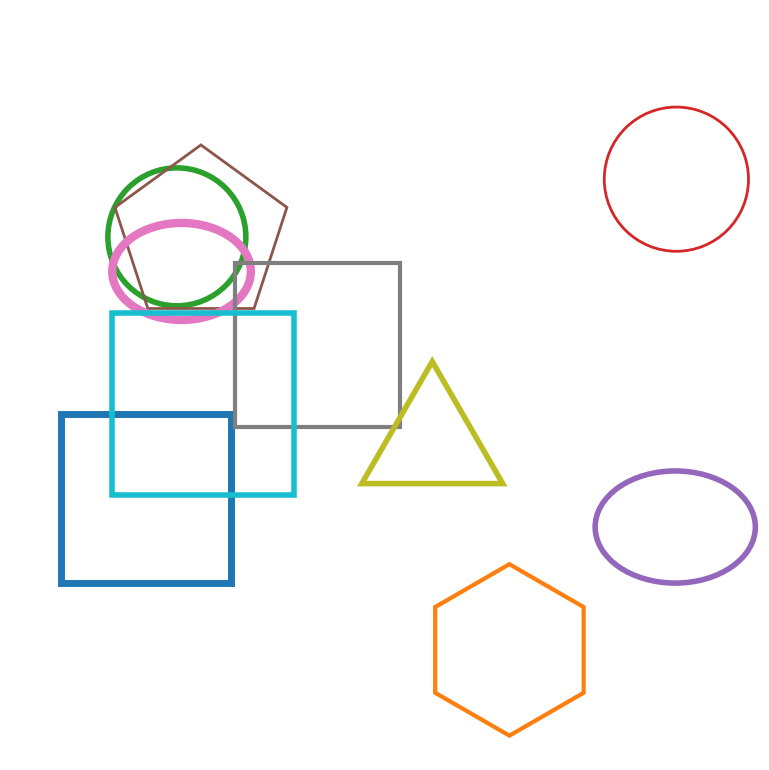[{"shape": "square", "thickness": 2.5, "radius": 0.55, "center": [0.19, 0.353]}, {"shape": "hexagon", "thickness": 1.5, "radius": 0.56, "center": [0.662, 0.156]}, {"shape": "circle", "thickness": 2, "radius": 0.45, "center": [0.23, 0.692]}, {"shape": "circle", "thickness": 1, "radius": 0.47, "center": [0.878, 0.767]}, {"shape": "oval", "thickness": 2, "radius": 0.52, "center": [0.877, 0.316]}, {"shape": "pentagon", "thickness": 1, "radius": 0.59, "center": [0.261, 0.694]}, {"shape": "oval", "thickness": 3, "radius": 0.45, "center": [0.236, 0.647]}, {"shape": "square", "thickness": 1.5, "radius": 0.53, "center": [0.413, 0.552]}, {"shape": "triangle", "thickness": 2, "radius": 0.53, "center": [0.561, 0.425]}, {"shape": "square", "thickness": 2, "radius": 0.59, "center": [0.264, 0.475]}]